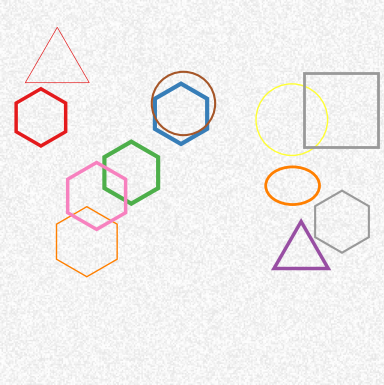[{"shape": "hexagon", "thickness": 2.5, "radius": 0.37, "center": [0.106, 0.695]}, {"shape": "triangle", "thickness": 0.5, "radius": 0.48, "center": [0.149, 0.833]}, {"shape": "hexagon", "thickness": 3, "radius": 0.39, "center": [0.47, 0.704]}, {"shape": "hexagon", "thickness": 3, "radius": 0.4, "center": [0.341, 0.552]}, {"shape": "triangle", "thickness": 2.5, "radius": 0.41, "center": [0.782, 0.343]}, {"shape": "hexagon", "thickness": 1, "radius": 0.45, "center": [0.226, 0.372]}, {"shape": "oval", "thickness": 2, "radius": 0.35, "center": [0.76, 0.518]}, {"shape": "circle", "thickness": 1, "radius": 0.46, "center": [0.758, 0.689]}, {"shape": "circle", "thickness": 1.5, "radius": 0.41, "center": [0.477, 0.731]}, {"shape": "hexagon", "thickness": 2.5, "radius": 0.43, "center": [0.251, 0.491]}, {"shape": "hexagon", "thickness": 1.5, "radius": 0.4, "center": [0.888, 0.424]}, {"shape": "square", "thickness": 2, "radius": 0.48, "center": [0.885, 0.716]}]